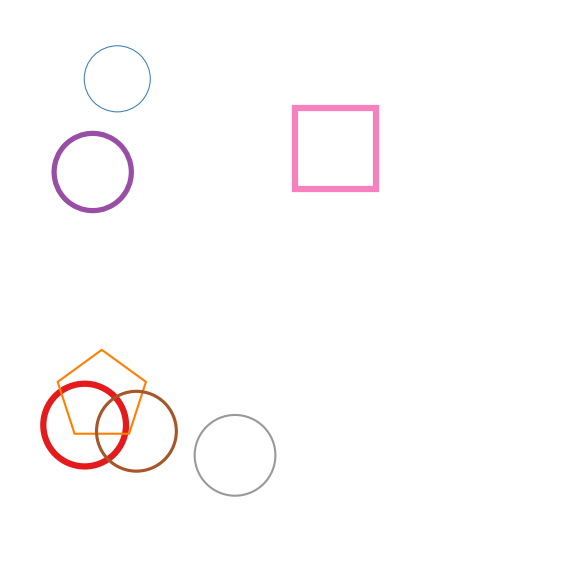[{"shape": "circle", "thickness": 3, "radius": 0.36, "center": [0.147, 0.263]}, {"shape": "circle", "thickness": 0.5, "radius": 0.29, "center": [0.203, 0.863]}, {"shape": "circle", "thickness": 2.5, "radius": 0.33, "center": [0.161, 0.701]}, {"shape": "pentagon", "thickness": 1, "radius": 0.4, "center": [0.176, 0.313]}, {"shape": "circle", "thickness": 1.5, "radius": 0.35, "center": [0.236, 0.252]}, {"shape": "square", "thickness": 3, "radius": 0.35, "center": [0.58, 0.742]}, {"shape": "circle", "thickness": 1, "radius": 0.35, "center": [0.407, 0.211]}]